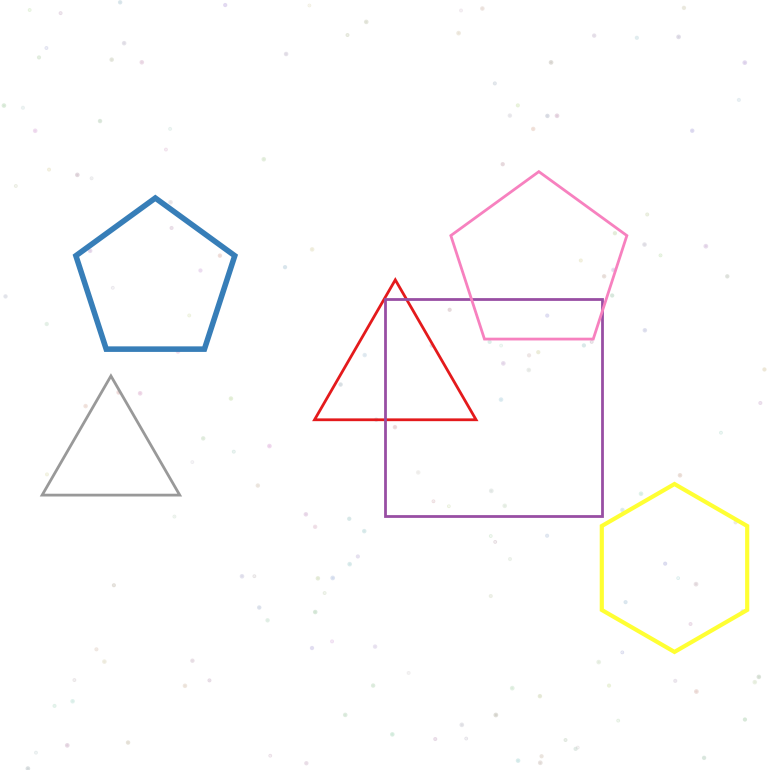[{"shape": "triangle", "thickness": 1, "radius": 0.61, "center": [0.513, 0.515]}, {"shape": "pentagon", "thickness": 2, "radius": 0.54, "center": [0.202, 0.634]}, {"shape": "square", "thickness": 1, "radius": 0.7, "center": [0.641, 0.471]}, {"shape": "hexagon", "thickness": 1.5, "radius": 0.55, "center": [0.876, 0.262]}, {"shape": "pentagon", "thickness": 1, "radius": 0.6, "center": [0.7, 0.657]}, {"shape": "triangle", "thickness": 1, "radius": 0.52, "center": [0.144, 0.409]}]